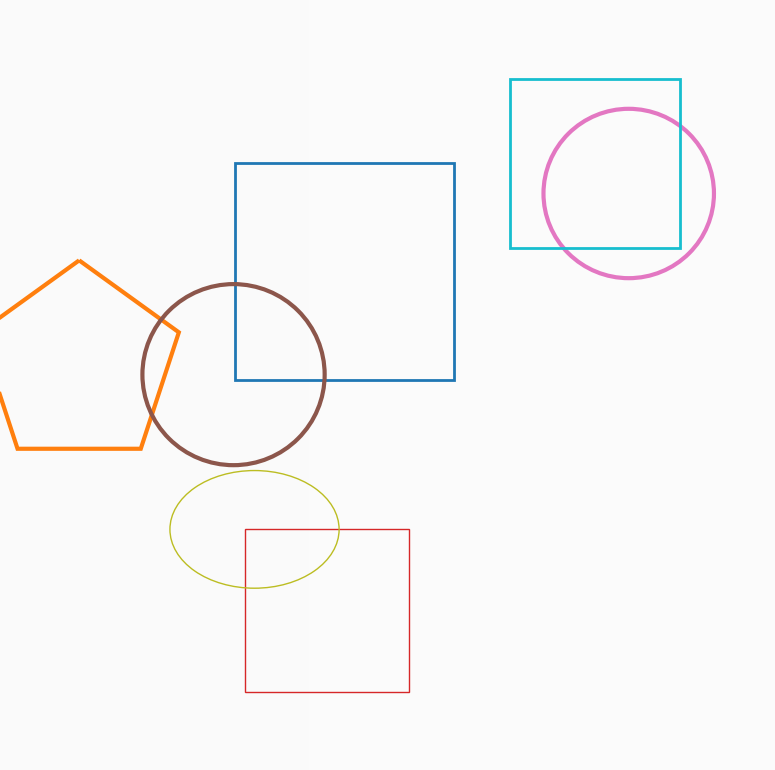[{"shape": "square", "thickness": 1, "radius": 0.71, "center": [0.444, 0.647]}, {"shape": "pentagon", "thickness": 1.5, "radius": 0.68, "center": [0.102, 0.527]}, {"shape": "square", "thickness": 0.5, "radius": 0.53, "center": [0.422, 0.207]}, {"shape": "circle", "thickness": 1.5, "radius": 0.59, "center": [0.301, 0.513]}, {"shape": "circle", "thickness": 1.5, "radius": 0.55, "center": [0.811, 0.749]}, {"shape": "oval", "thickness": 0.5, "radius": 0.55, "center": [0.328, 0.312]}, {"shape": "square", "thickness": 1, "radius": 0.55, "center": [0.767, 0.788]}]